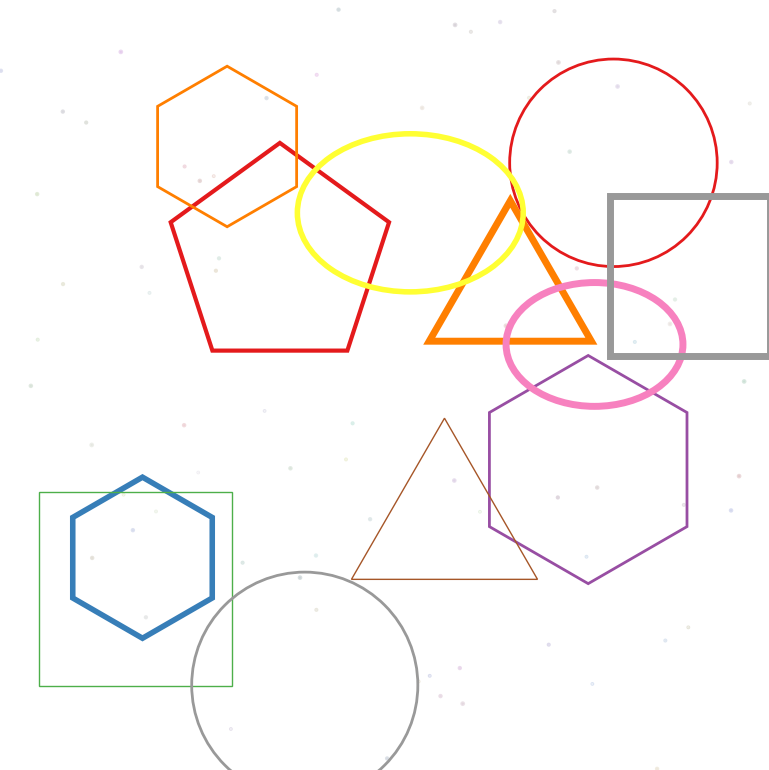[{"shape": "pentagon", "thickness": 1.5, "radius": 0.75, "center": [0.363, 0.665]}, {"shape": "circle", "thickness": 1, "radius": 0.67, "center": [0.797, 0.789]}, {"shape": "hexagon", "thickness": 2, "radius": 0.52, "center": [0.185, 0.276]}, {"shape": "square", "thickness": 0.5, "radius": 0.63, "center": [0.176, 0.235]}, {"shape": "hexagon", "thickness": 1, "radius": 0.74, "center": [0.764, 0.39]}, {"shape": "hexagon", "thickness": 1, "radius": 0.52, "center": [0.295, 0.81]}, {"shape": "triangle", "thickness": 2.5, "radius": 0.61, "center": [0.663, 0.618]}, {"shape": "oval", "thickness": 2, "radius": 0.73, "center": [0.533, 0.724]}, {"shape": "triangle", "thickness": 0.5, "radius": 0.7, "center": [0.577, 0.317]}, {"shape": "oval", "thickness": 2.5, "radius": 0.57, "center": [0.772, 0.553]}, {"shape": "circle", "thickness": 1, "radius": 0.73, "center": [0.396, 0.11]}, {"shape": "square", "thickness": 2.5, "radius": 0.52, "center": [0.896, 0.641]}]